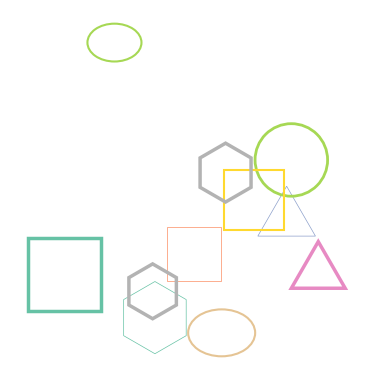[{"shape": "square", "thickness": 2.5, "radius": 0.48, "center": [0.168, 0.288]}, {"shape": "hexagon", "thickness": 0.5, "radius": 0.47, "center": [0.402, 0.175]}, {"shape": "square", "thickness": 0.5, "radius": 0.35, "center": [0.505, 0.34]}, {"shape": "triangle", "thickness": 0.5, "radius": 0.43, "center": [0.745, 0.43]}, {"shape": "triangle", "thickness": 2.5, "radius": 0.4, "center": [0.827, 0.292]}, {"shape": "oval", "thickness": 1.5, "radius": 0.35, "center": [0.297, 0.889]}, {"shape": "circle", "thickness": 2, "radius": 0.47, "center": [0.757, 0.585]}, {"shape": "square", "thickness": 1.5, "radius": 0.39, "center": [0.66, 0.481]}, {"shape": "oval", "thickness": 1.5, "radius": 0.44, "center": [0.576, 0.135]}, {"shape": "hexagon", "thickness": 2.5, "radius": 0.36, "center": [0.396, 0.243]}, {"shape": "hexagon", "thickness": 2.5, "radius": 0.38, "center": [0.586, 0.552]}]